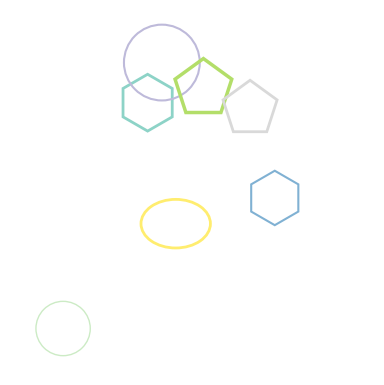[{"shape": "hexagon", "thickness": 2, "radius": 0.37, "center": [0.383, 0.733]}, {"shape": "circle", "thickness": 1.5, "radius": 0.49, "center": [0.42, 0.838]}, {"shape": "hexagon", "thickness": 1.5, "radius": 0.35, "center": [0.714, 0.486]}, {"shape": "pentagon", "thickness": 2.5, "radius": 0.39, "center": [0.528, 0.77]}, {"shape": "pentagon", "thickness": 2, "radius": 0.37, "center": [0.65, 0.718]}, {"shape": "circle", "thickness": 1, "radius": 0.35, "center": [0.164, 0.147]}, {"shape": "oval", "thickness": 2, "radius": 0.45, "center": [0.456, 0.419]}]